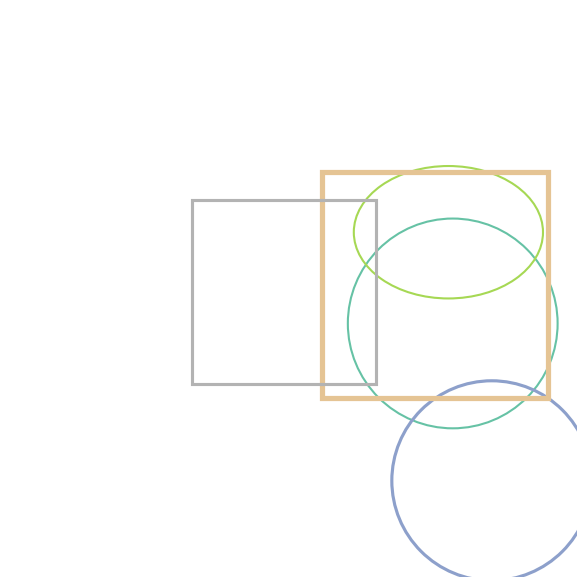[{"shape": "circle", "thickness": 1, "radius": 0.91, "center": [0.784, 0.439]}, {"shape": "circle", "thickness": 1.5, "radius": 0.87, "center": [0.852, 0.167]}, {"shape": "oval", "thickness": 1, "radius": 0.82, "center": [0.776, 0.597]}, {"shape": "square", "thickness": 2.5, "radius": 0.98, "center": [0.753, 0.505]}, {"shape": "square", "thickness": 1.5, "radius": 0.79, "center": [0.491, 0.494]}]